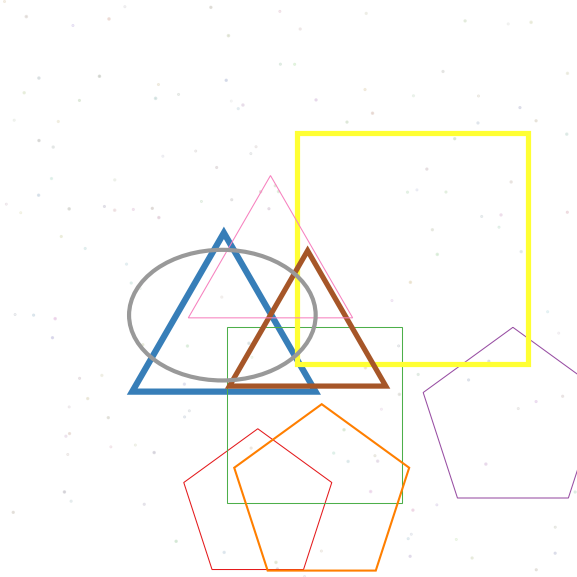[{"shape": "pentagon", "thickness": 0.5, "radius": 0.67, "center": [0.446, 0.122]}, {"shape": "triangle", "thickness": 3, "radius": 0.92, "center": [0.388, 0.413]}, {"shape": "square", "thickness": 0.5, "radius": 0.76, "center": [0.544, 0.28]}, {"shape": "pentagon", "thickness": 0.5, "radius": 0.82, "center": [0.888, 0.269]}, {"shape": "pentagon", "thickness": 1, "radius": 0.8, "center": [0.557, 0.14]}, {"shape": "square", "thickness": 2.5, "radius": 1.0, "center": [0.714, 0.569]}, {"shape": "triangle", "thickness": 2.5, "radius": 0.78, "center": [0.533, 0.409]}, {"shape": "triangle", "thickness": 0.5, "radius": 0.82, "center": [0.468, 0.531]}, {"shape": "oval", "thickness": 2, "radius": 0.81, "center": [0.385, 0.453]}]